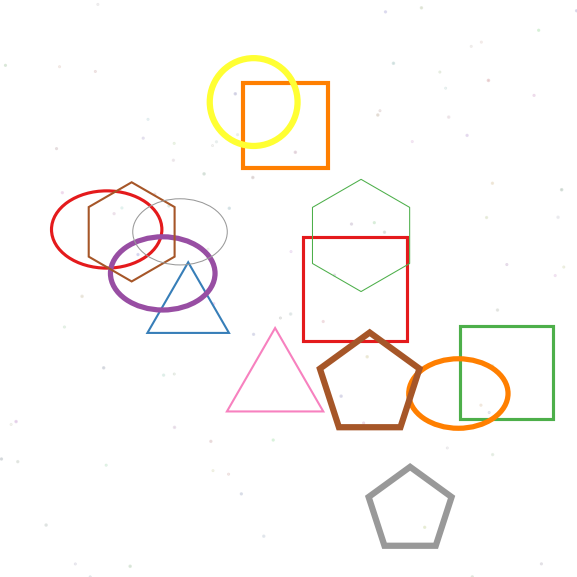[{"shape": "square", "thickness": 1.5, "radius": 0.45, "center": [0.615, 0.498]}, {"shape": "oval", "thickness": 1.5, "radius": 0.48, "center": [0.185, 0.602]}, {"shape": "triangle", "thickness": 1, "radius": 0.41, "center": [0.326, 0.463]}, {"shape": "hexagon", "thickness": 0.5, "radius": 0.49, "center": [0.625, 0.591]}, {"shape": "square", "thickness": 1.5, "radius": 0.4, "center": [0.876, 0.354]}, {"shape": "oval", "thickness": 2.5, "radius": 0.45, "center": [0.282, 0.526]}, {"shape": "square", "thickness": 2, "radius": 0.37, "center": [0.494, 0.782]}, {"shape": "oval", "thickness": 2.5, "radius": 0.43, "center": [0.794, 0.318]}, {"shape": "circle", "thickness": 3, "radius": 0.38, "center": [0.439, 0.822]}, {"shape": "hexagon", "thickness": 1, "radius": 0.43, "center": [0.228, 0.598]}, {"shape": "pentagon", "thickness": 3, "radius": 0.45, "center": [0.64, 0.333]}, {"shape": "triangle", "thickness": 1, "radius": 0.48, "center": [0.476, 0.335]}, {"shape": "pentagon", "thickness": 3, "radius": 0.38, "center": [0.71, 0.115]}, {"shape": "oval", "thickness": 0.5, "radius": 0.41, "center": [0.312, 0.598]}]